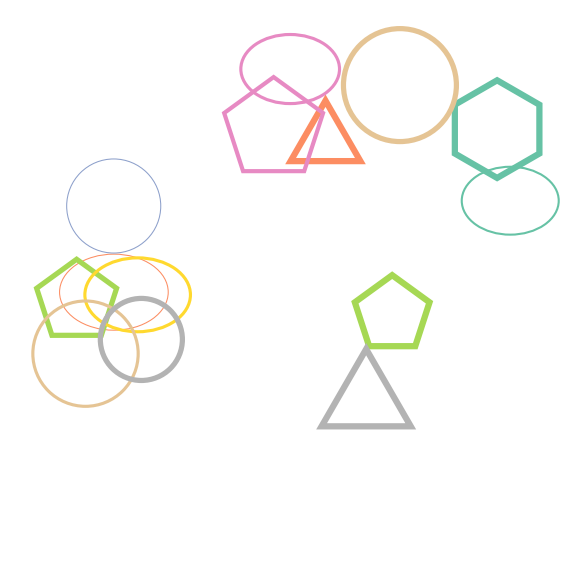[{"shape": "hexagon", "thickness": 3, "radius": 0.42, "center": [0.861, 0.776]}, {"shape": "oval", "thickness": 1, "radius": 0.42, "center": [0.884, 0.652]}, {"shape": "triangle", "thickness": 3, "radius": 0.35, "center": [0.564, 0.755]}, {"shape": "oval", "thickness": 0.5, "radius": 0.47, "center": [0.197, 0.493]}, {"shape": "circle", "thickness": 0.5, "radius": 0.41, "center": [0.197, 0.642]}, {"shape": "pentagon", "thickness": 2, "radius": 0.45, "center": [0.474, 0.776]}, {"shape": "oval", "thickness": 1.5, "radius": 0.43, "center": [0.502, 0.88]}, {"shape": "pentagon", "thickness": 3, "radius": 0.34, "center": [0.679, 0.455]}, {"shape": "pentagon", "thickness": 2.5, "radius": 0.36, "center": [0.133, 0.477]}, {"shape": "oval", "thickness": 1.5, "radius": 0.46, "center": [0.238, 0.489]}, {"shape": "circle", "thickness": 1.5, "radius": 0.46, "center": [0.148, 0.387]}, {"shape": "circle", "thickness": 2.5, "radius": 0.49, "center": [0.693, 0.852]}, {"shape": "triangle", "thickness": 3, "radius": 0.45, "center": [0.634, 0.305]}, {"shape": "circle", "thickness": 2.5, "radius": 0.36, "center": [0.245, 0.411]}]